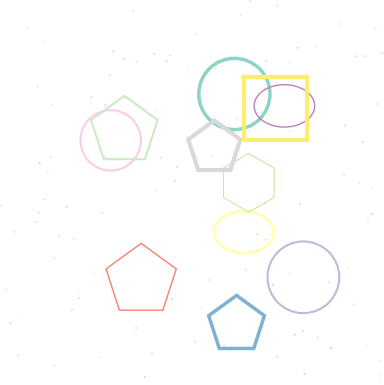[{"shape": "circle", "thickness": 2.5, "radius": 0.46, "center": [0.609, 0.756]}, {"shape": "oval", "thickness": 2, "radius": 0.39, "center": [0.634, 0.397]}, {"shape": "circle", "thickness": 1.5, "radius": 0.47, "center": [0.788, 0.28]}, {"shape": "pentagon", "thickness": 1, "radius": 0.48, "center": [0.367, 0.272]}, {"shape": "pentagon", "thickness": 2.5, "radius": 0.38, "center": [0.614, 0.157]}, {"shape": "hexagon", "thickness": 0.5, "radius": 0.38, "center": [0.646, 0.525]}, {"shape": "circle", "thickness": 1.5, "radius": 0.39, "center": [0.287, 0.635]}, {"shape": "pentagon", "thickness": 3, "radius": 0.36, "center": [0.557, 0.616]}, {"shape": "oval", "thickness": 1, "radius": 0.39, "center": [0.739, 0.725]}, {"shape": "pentagon", "thickness": 1.5, "radius": 0.45, "center": [0.323, 0.66]}, {"shape": "square", "thickness": 3, "radius": 0.41, "center": [0.716, 0.719]}]